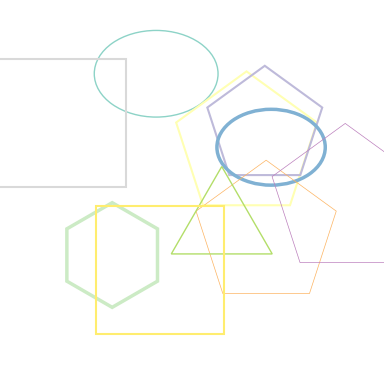[{"shape": "oval", "thickness": 1, "radius": 0.8, "center": [0.406, 0.808]}, {"shape": "pentagon", "thickness": 1.5, "radius": 0.96, "center": [0.64, 0.622]}, {"shape": "pentagon", "thickness": 1.5, "radius": 0.78, "center": [0.688, 0.672]}, {"shape": "oval", "thickness": 2.5, "radius": 0.7, "center": [0.704, 0.618]}, {"shape": "pentagon", "thickness": 0.5, "radius": 0.96, "center": [0.691, 0.392]}, {"shape": "triangle", "thickness": 1, "radius": 0.76, "center": [0.576, 0.416]}, {"shape": "square", "thickness": 1.5, "radius": 0.83, "center": [0.161, 0.681]}, {"shape": "pentagon", "thickness": 0.5, "radius": 1.0, "center": [0.897, 0.48]}, {"shape": "hexagon", "thickness": 2.5, "radius": 0.68, "center": [0.291, 0.338]}, {"shape": "square", "thickness": 1.5, "radius": 0.83, "center": [0.416, 0.299]}]